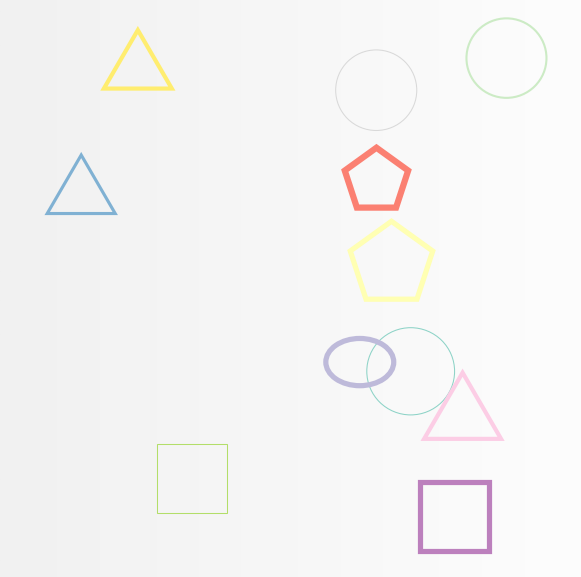[{"shape": "circle", "thickness": 0.5, "radius": 0.38, "center": [0.707, 0.356]}, {"shape": "pentagon", "thickness": 2.5, "radius": 0.37, "center": [0.674, 0.541]}, {"shape": "oval", "thickness": 2.5, "radius": 0.29, "center": [0.619, 0.372]}, {"shape": "pentagon", "thickness": 3, "radius": 0.29, "center": [0.648, 0.686]}, {"shape": "triangle", "thickness": 1.5, "radius": 0.34, "center": [0.14, 0.663]}, {"shape": "square", "thickness": 0.5, "radius": 0.3, "center": [0.33, 0.171]}, {"shape": "triangle", "thickness": 2, "radius": 0.38, "center": [0.796, 0.277]}, {"shape": "circle", "thickness": 0.5, "radius": 0.35, "center": [0.647, 0.843]}, {"shape": "square", "thickness": 2.5, "radius": 0.3, "center": [0.782, 0.105]}, {"shape": "circle", "thickness": 1, "radius": 0.34, "center": [0.871, 0.899]}, {"shape": "triangle", "thickness": 2, "radius": 0.34, "center": [0.237, 0.88]}]